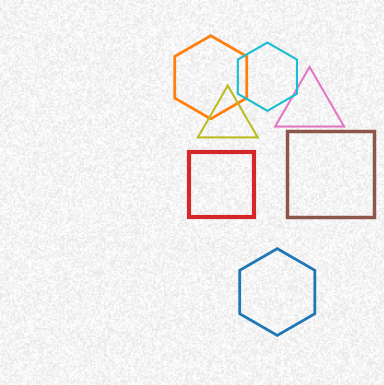[{"shape": "hexagon", "thickness": 2, "radius": 0.56, "center": [0.72, 0.242]}, {"shape": "hexagon", "thickness": 2, "radius": 0.54, "center": [0.547, 0.799]}, {"shape": "square", "thickness": 3, "radius": 0.42, "center": [0.574, 0.52]}, {"shape": "square", "thickness": 2.5, "radius": 0.56, "center": [0.859, 0.549]}, {"shape": "triangle", "thickness": 1.5, "radius": 0.52, "center": [0.804, 0.723]}, {"shape": "triangle", "thickness": 1.5, "radius": 0.45, "center": [0.592, 0.688]}, {"shape": "hexagon", "thickness": 1.5, "radius": 0.44, "center": [0.695, 0.801]}]